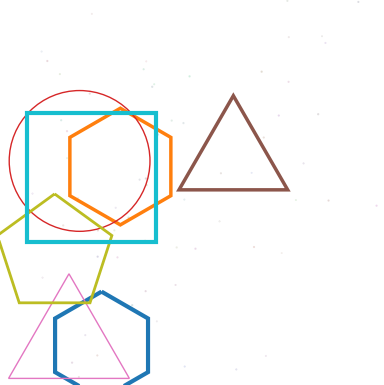[{"shape": "hexagon", "thickness": 3, "radius": 0.7, "center": [0.264, 0.103]}, {"shape": "hexagon", "thickness": 2.5, "radius": 0.76, "center": [0.313, 0.567]}, {"shape": "circle", "thickness": 1, "radius": 0.91, "center": [0.207, 0.582]}, {"shape": "triangle", "thickness": 2.5, "radius": 0.81, "center": [0.606, 0.588]}, {"shape": "triangle", "thickness": 1, "radius": 0.91, "center": [0.179, 0.108]}, {"shape": "pentagon", "thickness": 2, "radius": 0.78, "center": [0.142, 0.34]}, {"shape": "square", "thickness": 3, "radius": 0.84, "center": [0.239, 0.54]}]